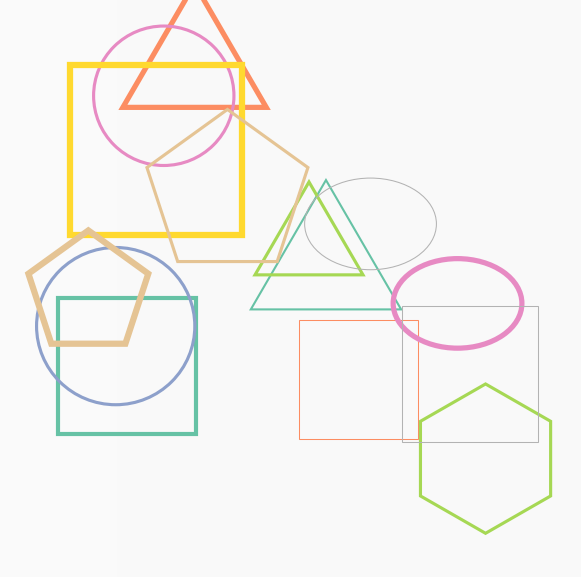[{"shape": "triangle", "thickness": 1, "radius": 0.75, "center": [0.561, 0.538]}, {"shape": "square", "thickness": 2, "radius": 0.59, "center": [0.218, 0.365]}, {"shape": "square", "thickness": 0.5, "radius": 0.51, "center": [0.617, 0.342]}, {"shape": "triangle", "thickness": 2.5, "radius": 0.71, "center": [0.335, 0.884]}, {"shape": "circle", "thickness": 1.5, "radius": 0.68, "center": [0.199, 0.434]}, {"shape": "oval", "thickness": 2.5, "radius": 0.55, "center": [0.787, 0.474]}, {"shape": "circle", "thickness": 1.5, "radius": 0.6, "center": [0.282, 0.833]}, {"shape": "triangle", "thickness": 1.5, "radius": 0.54, "center": [0.532, 0.577]}, {"shape": "hexagon", "thickness": 1.5, "radius": 0.65, "center": [0.835, 0.205]}, {"shape": "square", "thickness": 3, "radius": 0.74, "center": [0.268, 0.74]}, {"shape": "pentagon", "thickness": 1.5, "radius": 0.73, "center": [0.391, 0.664]}, {"shape": "pentagon", "thickness": 3, "radius": 0.54, "center": [0.152, 0.492]}, {"shape": "oval", "thickness": 0.5, "radius": 0.57, "center": [0.637, 0.611]}, {"shape": "square", "thickness": 0.5, "radius": 0.58, "center": [0.809, 0.352]}]